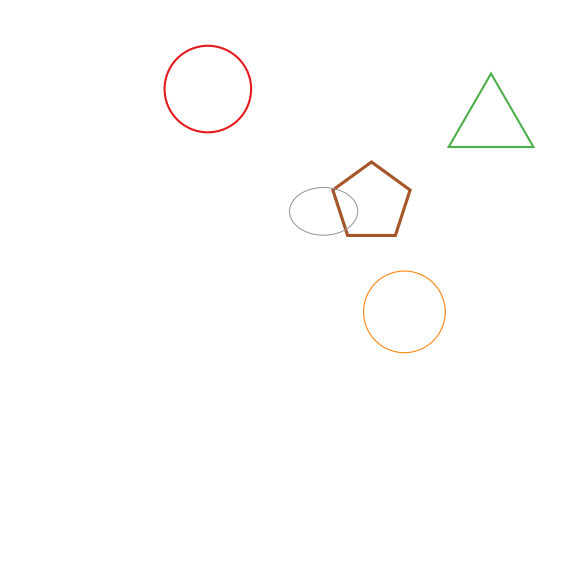[{"shape": "circle", "thickness": 1, "radius": 0.37, "center": [0.36, 0.845]}, {"shape": "triangle", "thickness": 1, "radius": 0.42, "center": [0.85, 0.787]}, {"shape": "circle", "thickness": 0.5, "radius": 0.35, "center": [0.7, 0.459]}, {"shape": "pentagon", "thickness": 1.5, "radius": 0.35, "center": [0.643, 0.648]}, {"shape": "oval", "thickness": 0.5, "radius": 0.3, "center": [0.56, 0.633]}]